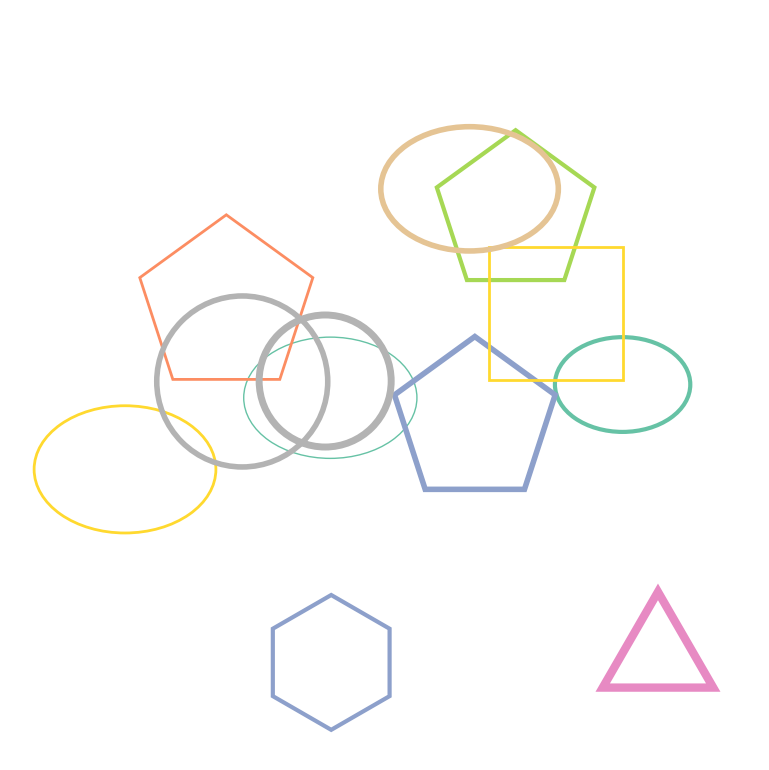[{"shape": "oval", "thickness": 0.5, "radius": 0.56, "center": [0.429, 0.483]}, {"shape": "oval", "thickness": 1.5, "radius": 0.44, "center": [0.809, 0.501]}, {"shape": "pentagon", "thickness": 1, "radius": 0.59, "center": [0.294, 0.603]}, {"shape": "hexagon", "thickness": 1.5, "radius": 0.44, "center": [0.43, 0.14]}, {"shape": "pentagon", "thickness": 2, "radius": 0.55, "center": [0.617, 0.453]}, {"shape": "triangle", "thickness": 3, "radius": 0.41, "center": [0.855, 0.148]}, {"shape": "pentagon", "thickness": 1.5, "radius": 0.54, "center": [0.67, 0.723]}, {"shape": "square", "thickness": 1, "radius": 0.43, "center": [0.723, 0.593]}, {"shape": "oval", "thickness": 1, "radius": 0.59, "center": [0.162, 0.39]}, {"shape": "oval", "thickness": 2, "radius": 0.58, "center": [0.61, 0.755]}, {"shape": "circle", "thickness": 2, "radius": 0.56, "center": [0.315, 0.505]}, {"shape": "circle", "thickness": 2.5, "radius": 0.43, "center": [0.422, 0.505]}]